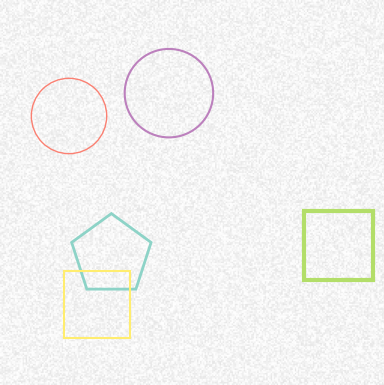[{"shape": "pentagon", "thickness": 2, "radius": 0.54, "center": [0.289, 0.337]}, {"shape": "circle", "thickness": 1, "radius": 0.49, "center": [0.179, 0.699]}, {"shape": "square", "thickness": 3, "radius": 0.45, "center": [0.879, 0.362]}, {"shape": "circle", "thickness": 1.5, "radius": 0.57, "center": [0.439, 0.758]}, {"shape": "square", "thickness": 1.5, "radius": 0.43, "center": [0.252, 0.209]}]